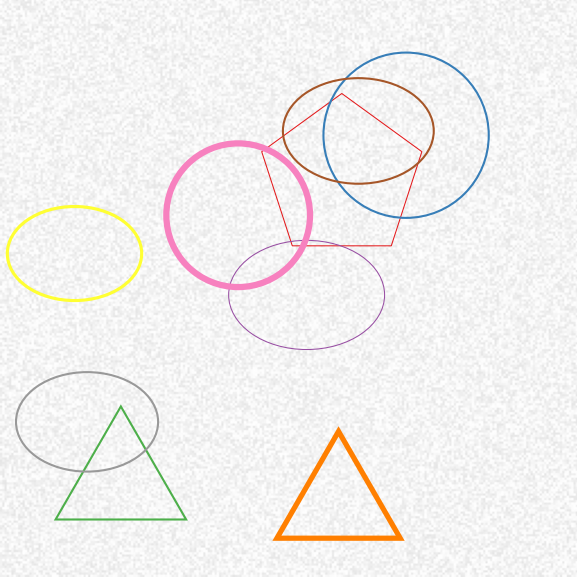[{"shape": "pentagon", "thickness": 0.5, "radius": 0.73, "center": [0.592, 0.691]}, {"shape": "circle", "thickness": 1, "radius": 0.72, "center": [0.703, 0.765]}, {"shape": "triangle", "thickness": 1, "radius": 0.65, "center": [0.209, 0.165]}, {"shape": "oval", "thickness": 0.5, "radius": 0.68, "center": [0.531, 0.488]}, {"shape": "triangle", "thickness": 2.5, "radius": 0.62, "center": [0.586, 0.129]}, {"shape": "oval", "thickness": 1.5, "radius": 0.58, "center": [0.129, 0.56]}, {"shape": "oval", "thickness": 1, "radius": 0.65, "center": [0.62, 0.772]}, {"shape": "circle", "thickness": 3, "radius": 0.62, "center": [0.412, 0.626]}, {"shape": "oval", "thickness": 1, "radius": 0.62, "center": [0.151, 0.269]}]